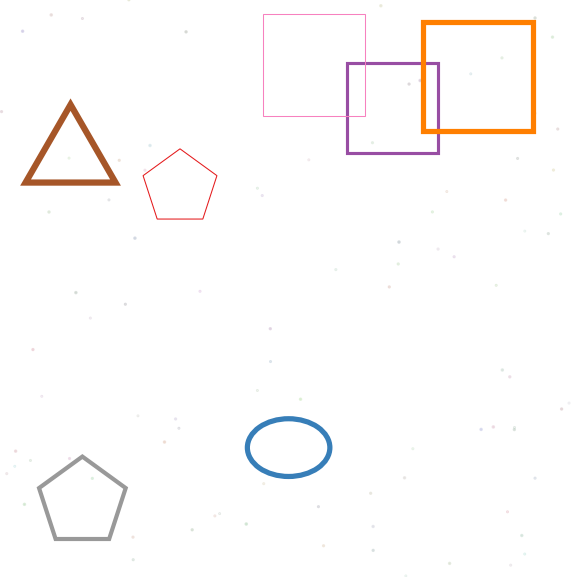[{"shape": "pentagon", "thickness": 0.5, "radius": 0.34, "center": [0.312, 0.674]}, {"shape": "oval", "thickness": 2.5, "radius": 0.36, "center": [0.5, 0.224]}, {"shape": "square", "thickness": 1.5, "radius": 0.39, "center": [0.679, 0.812]}, {"shape": "square", "thickness": 2.5, "radius": 0.47, "center": [0.828, 0.866]}, {"shape": "triangle", "thickness": 3, "radius": 0.45, "center": [0.122, 0.728]}, {"shape": "square", "thickness": 0.5, "radius": 0.44, "center": [0.543, 0.887]}, {"shape": "pentagon", "thickness": 2, "radius": 0.39, "center": [0.143, 0.13]}]